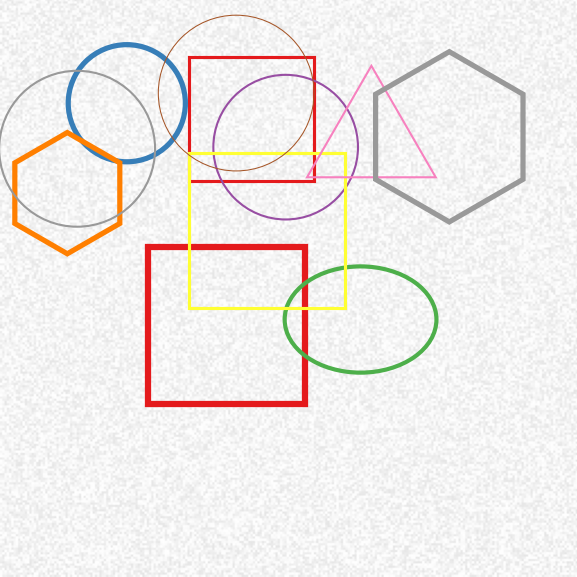[{"shape": "square", "thickness": 3, "radius": 0.68, "center": [0.392, 0.435]}, {"shape": "square", "thickness": 1.5, "radius": 0.54, "center": [0.435, 0.794]}, {"shape": "circle", "thickness": 2.5, "radius": 0.51, "center": [0.22, 0.82]}, {"shape": "oval", "thickness": 2, "radius": 0.66, "center": [0.624, 0.446]}, {"shape": "circle", "thickness": 1, "radius": 0.63, "center": [0.495, 0.744]}, {"shape": "hexagon", "thickness": 2.5, "radius": 0.52, "center": [0.117, 0.665]}, {"shape": "square", "thickness": 1.5, "radius": 0.67, "center": [0.462, 0.6]}, {"shape": "circle", "thickness": 0.5, "radius": 0.67, "center": [0.409, 0.838]}, {"shape": "triangle", "thickness": 1, "radius": 0.64, "center": [0.643, 0.756]}, {"shape": "circle", "thickness": 1, "radius": 0.67, "center": [0.134, 0.742]}, {"shape": "hexagon", "thickness": 2.5, "radius": 0.74, "center": [0.778, 0.762]}]